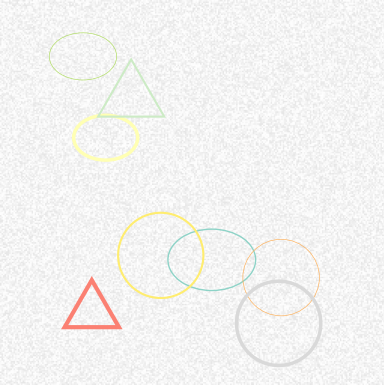[{"shape": "oval", "thickness": 1, "radius": 0.57, "center": [0.55, 0.325]}, {"shape": "oval", "thickness": 2.5, "radius": 0.42, "center": [0.275, 0.642]}, {"shape": "triangle", "thickness": 3, "radius": 0.41, "center": [0.238, 0.191]}, {"shape": "circle", "thickness": 0.5, "radius": 0.5, "center": [0.73, 0.279]}, {"shape": "oval", "thickness": 0.5, "radius": 0.44, "center": [0.215, 0.854]}, {"shape": "circle", "thickness": 2.5, "radius": 0.55, "center": [0.724, 0.16]}, {"shape": "triangle", "thickness": 1.5, "radius": 0.5, "center": [0.341, 0.747]}, {"shape": "circle", "thickness": 1.5, "radius": 0.55, "center": [0.418, 0.337]}]